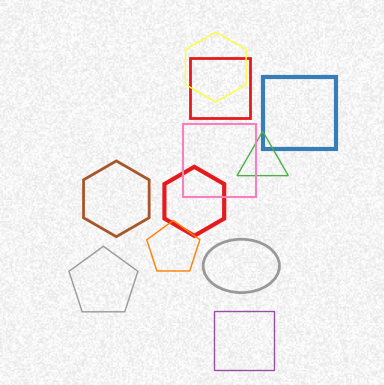[{"shape": "hexagon", "thickness": 3, "radius": 0.45, "center": [0.505, 0.477]}, {"shape": "square", "thickness": 2, "radius": 0.39, "center": [0.572, 0.771]}, {"shape": "square", "thickness": 3, "radius": 0.47, "center": [0.777, 0.707]}, {"shape": "triangle", "thickness": 1, "radius": 0.38, "center": [0.682, 0.582]}, {"shape": "square", "thickness": 1, "radius": 0.39, "center": [0.633, 0.116]}, {"shape": "pentagon", "thickness": 1, "radius": 0.36, "center": [0.45, 0.355]}, {"shape": "hexagon", "thickness": 1, "radius": 0.45, "center": [0.56, 0.826]}, {"shape": "hexagon", "thickness": 2, "radius": 0.49, "center": [0.302, 0.484]}, {"shape": "square", "thickness": 1.5, "radius": 0.47, "center": [0.57, 0.584]}, {"shape": "oval", "thickness": 2, "radius": 0.5, "center": [0.627, 0.309]}, {"shape": "pentagon", "thickness": 1, "radius": 0.47, "center": [0.269, 0.266]}]